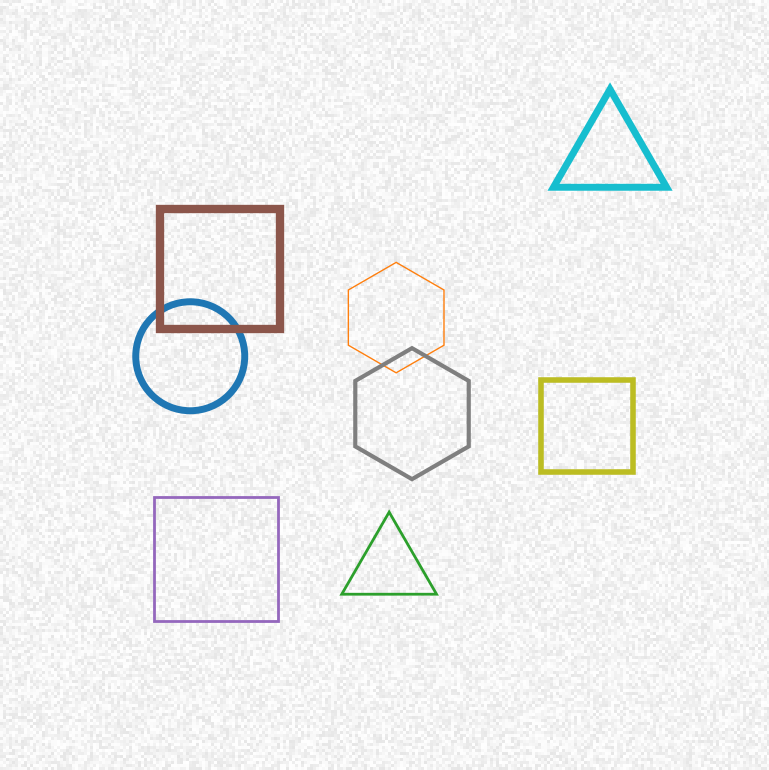[{"shape": "circle", "thickness": 2.5, "radius": 0.35, "center": [0.247, 0.537]}, {"shape": "hexagon", "thickness": 0.5, "radius": 0.36, "center": [0.515, 0.588]}, {"shape": "triangle", "thickness": 1, "radius": 0.36, "center": [0.505, 0.264]}, {"shape": "square", "thickness": 1, "radius": 0.4, "center": [0.281, 0.274]}, {"shape": "square", "thickness": 3, "radius": 0.39, "center": [0.286, 0.651]}, {"shape": "hexagon", "thickness": 1.5, "radius": 0.43, "center": [0.535, 0.463]}, {"shape": "square", "thickness": 2, "radius": 0.3, "center": [0.762, 0.447]}, {"shape": "triangle", "thickness": 2.5, "radius": 0.42, "center": [0.792, 0.799]}]